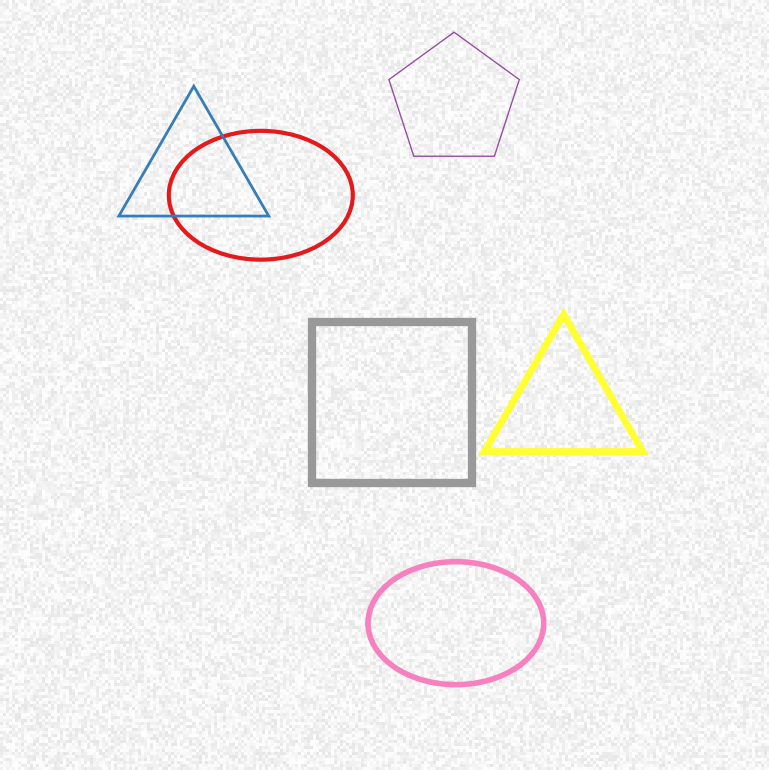[{"shape": "oval", "thickness": 1.5, "radius": 0.6, "center": [0.339, 0.746]}, {"shape": "triangle", "thickness": 1, "radius": 0.56, "center": [0.252, 0.776]}, {"shape": "pentagon", "thickness": 0.5, "radius": 0.45, "center": [0.59, 0.869]}, {"shape": "triangle", "thickness": 2.5, "radius": 0.59, "center": [0.732, 0.473]}, {"shape": "oval", "thickness": 2, "radius": 0.57, "center": [0.592, 0.191]}, {"shape": "square", "thickness": 3, "radius": 0.52, "center": [0.509, 0.477]}]